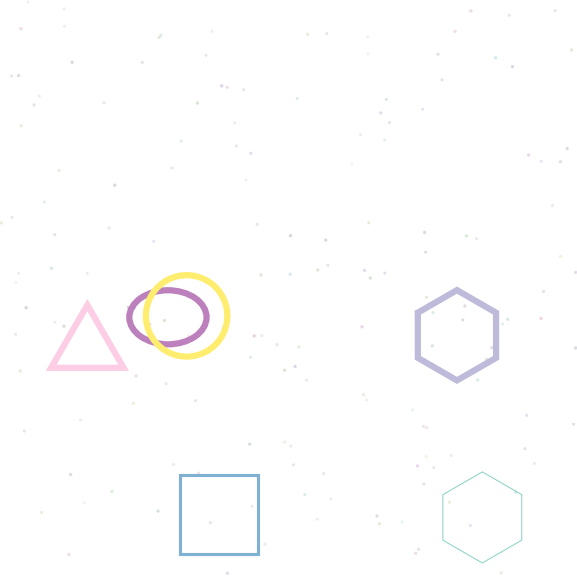[{"shape": "hexagon", "thickness": 0.5, "radius": 0.39, "center": [0.835, 0.103]}, {"shape": "hexagon", "thickness": 3, "radius": 0.39, "center": [0.791, 0.419]}, {"shape": "square", "thickness": 1.5, "radius": 0.34, "center": [0.379, 0.108]}, {"shape": "triangle", "thickness": 3, "radius": 0.36, "center": [0.151, 0.398]}, {"shape": "oval", "thickness": 3, "radius": 0.33, "center": [0.291, 0.45]}, {"shape": "circle", "thickness": 3, "radius": 0.35, "center": [0.323, 0.452]}]